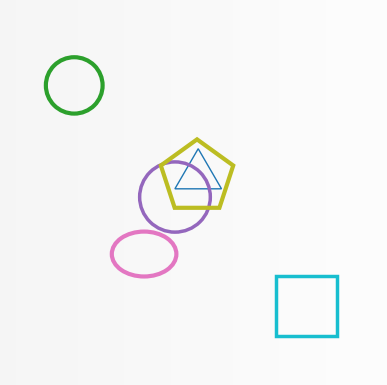[{"shape": "triangle", "thickness": 1, "radius": 0.35, "center": [0.511, 0.544]}, {"shape": "circle", "thickness": 3, "radius": 0.37, "center": [0.192, 0.778]}, {"shape": "circle", "thickness": 2.5, "radius": 0.46, "center": [0.452, 0.488]}, {"shape": "oval", "thickness": 3, "radius": 0.42, "center": [0.372, 0.34]}, {"shape": "pentagon", "thickness": 3, "radius": 0.49, "center": [0.508, 0.54]}, {"shape": "square", "thickness": 2.5, "radius": 0.39, "center": [0.79, 0.205]}]